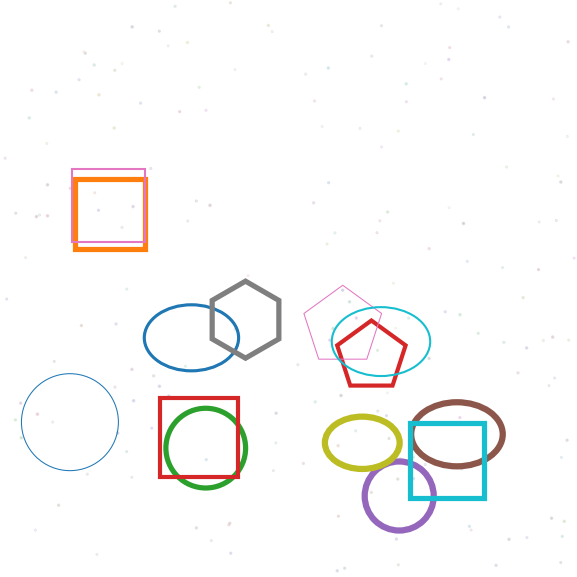[{"shape": "oval", "thickness": 1.5, "radius": 0.41, "center": [0.332, 0.414]}, {"shape": "circle", "thickness": 0.5, "radius": 0.42, "center": [0.121, 0.268]}, {"shape": "square", "thickness": 2.5, "radius": 0.3, "center": [0.19, 0.629]}, {"shape": "circle", "thickness": 2.5, "radius": 0.35, "center": [0.356, 0.223]}, {"shape": "square", "thickness": 2, "radius": 0.34, "center": [0.345, 0.241]}, {"shape": "pentagon", "thickness": 2, "radius": 0.31, "center": [0.643, 0.382]}, {"shape": "circle", "thickness": 3, "radius": 0.3, "center": [0.691, 0.14]}, {"shape": "oval", "thickness": 3, "radius": 0.4, "center": [0.791, 0.247]}, {"shape": "pentagon", "thickness": 0.5, "radius": 0.35, "center": [0.594, 0.434]}, {"shape": "square", "thickness": 1, "radius": 0.32, "center": [0.188, 0.644]}, {"shape": "hexagon", "thickness": 2.5, "radius": 0.33, "center": [0.425, 0.446]}, {"shape": "oval", "thickness": 3, "radius": 0.32, "center": [0.627, 0.232]}, {"shape": "oval", "thickness": 1, "radius": 0.43, "center": [0.66, 0.408]}, {"shape": "square", "thickness": 2.5, "radius": 0.32, "center": [0.774, 0.202]}]